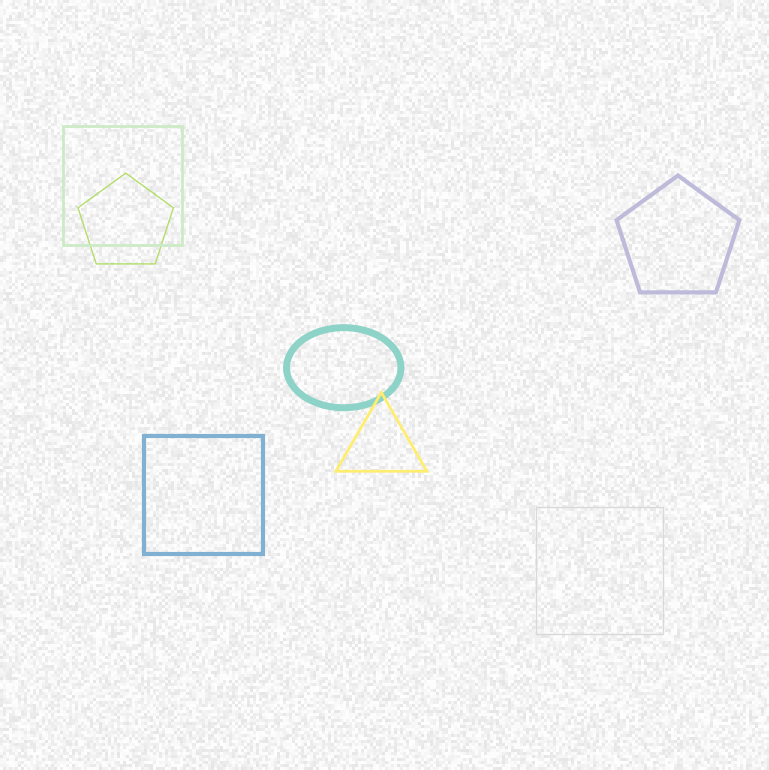[{"shape": "oval", "thickness": 2.5, "radius": 0.37, "center": [0.446, 0.522]}, {"shape": "pentagon", "thickness": 1.5, "radius": 0.42, "center": [0.881, 0.688]}, {"shape": "square", "thickness": 1.5, "radius": 0.38, "center": [0.264, 0.357]}, {"shape": "pentagon", "thickness": 0.5, "radius": 0.33, "center": [0.163, 0.71]}, {"shape": "square", "thickness": 0.5, "radius": 0.41, "center": [0.778, 0.26]}, {"shape": "square", "thickness": 1, "radius": 0.39, "center": [0.159, 0.759]}, {"shape": "triangle", "thickness": 1, "radius": 0.34, "center": [0.495, 0.422]}]